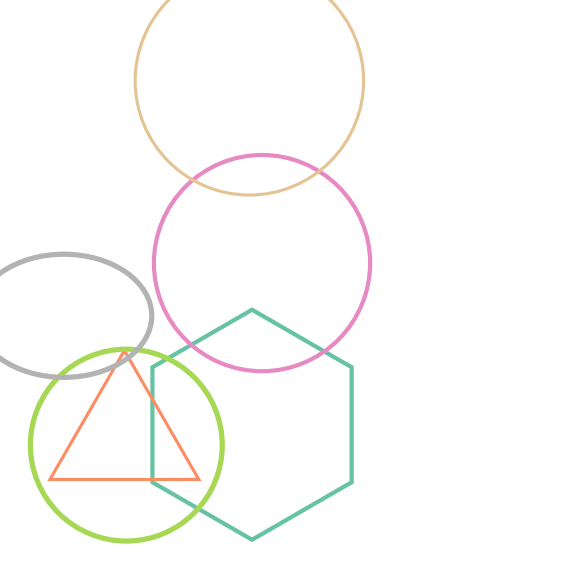[{"shape": "hexagon", "thickness": 2, "radius": 1.0, "center": [0.436, 0.264]}, {"shape": "triangle", "thickness": 1.5, "radius": 0.74, "center": [0.215, 0.243]}, {"shape": "circle", "thickness": 2, "radius": 0.94, "center": [0.454, 0.544]}, {"shape": "circle", "thickness": 2.5, "radius": 0.83, "center": [0.219, 0.228]}, {"shape": "circle", "thickness": 1.5, "radius": 0.99, "center": [0.432, 0.859]}, {"shape": "oval", "thickness": 2.5, "radius": 0.76, "center": [0.11, 0.452]}]